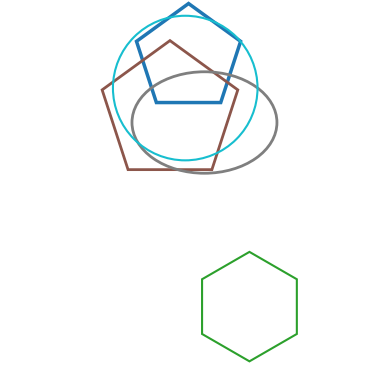[{"shape": "pentagon", "thickness": 2.5, "radius": 0.71, "center": [0.49, 0.849]}, {"shape": "hexagon", "thickness": 1.5, "radius": 0.71, "center": [0.648, 0.204]}, {"shape": "pentagon", "thickness": 2, "radius": 0.93, "center": [0.441, 0.709]}, {"shape": "oval", "thickness": 2, "radius": 0.94, "center": [0.531, 0.682]}, {"shape": "circle", "thickness": 1.5, "radius": 0.94, "center": [0.481, 0.771]}]